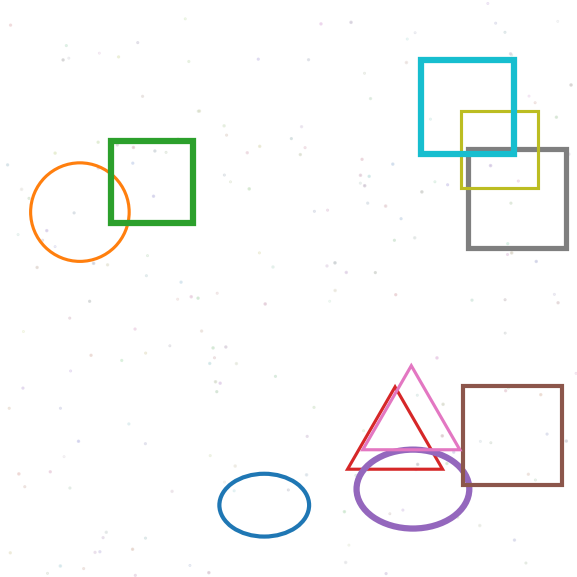[{"shape": "oval", "thickness": 2, "radius": 0.39, "center": [0.458, 0.124]}, {"shape": "circle", "thickness": 1.5, "radius": 0.43, "center": [0.138, 0.632]}, {"shape": "square", "thickness": 3, "radius": 0.36, "center": [0.264, 0.684]}, {"shape": "triangle", "thickness": 1.5, "radius": 0.47, "center": [0.684, 0.234]}, {"shape": "oval", "thickness": 3, "radius": 0.49, "center": [0.715, 0.152]}, {"shape": "square", "thickness": 2, "radius": 0.43, "center": [0.888, 0.245]}, {"shape": "triangle", "thickness": 1.5, "radius": 0.49, "center": [0.712, 0.269]}, {"shape": "square", "thickness": 2.5, "radius": 0.42, "center": [0.896, 0.655]}, {"shape": "square", "thickness": 1.5, "radius": 0.34, "center": [0.865, 0.74]}, {"shape": "square", "thickness": 3, "radius": 0.4, "center": [0.809, 0.814]}]